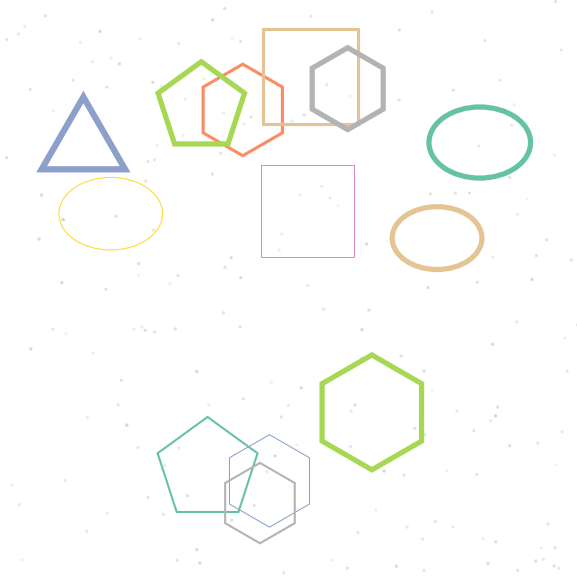[{"shape": "pentagon", "thickness": 1, "radius": 0.45, "center": [0.359, 0.186]}, {"shape": "oval", "thickness": 2.5, "radius": 0.44, "center": [0.831, 0.752]}, {"shape": "hexagon", "thickness": 1.5, "radius": 0.4, "center": [0.42, 0.809]}, {"shape": "triangle", "thickness": 3, "radius": 0.42, "center": [0.144, 0.748]}, {"shape": "hexagon", "thickness": 0.5, "radius": 0.4, "center": [0.467, 0.166]}, {"shape": "square", "thickness": 0.5, "radius": 0.4, "center": [0.532, 0.634]}, {"shape": "pentagon", "thickness": 2.5, "radius": 0.39, "center": [0.349, 0.814]}, {"shape": "hexagon", "thickness": 2.5, "radius": 0.5, "center": [0.644, 0.285]}, {"shape": "oval", "thickness": 0.5, "radius": 0.45, "center": [0.192, 0.629]}, {"shape": "oval", "thickness": 2.5, "radius": 0.39, "center": [0.757, 0.587]}, {"shape": "square", "thickness": 1.5, "radius": 0.41, "center": [0.537, 0.866]}, {"shape": "hexagon", "thickness": 2.5, "radius": 0.35, "center": [0.602, 0.846]}, {"shape": "hexagon", "thickness": 1, "radius": 0.35, "center": [0.45, 0.128]}]